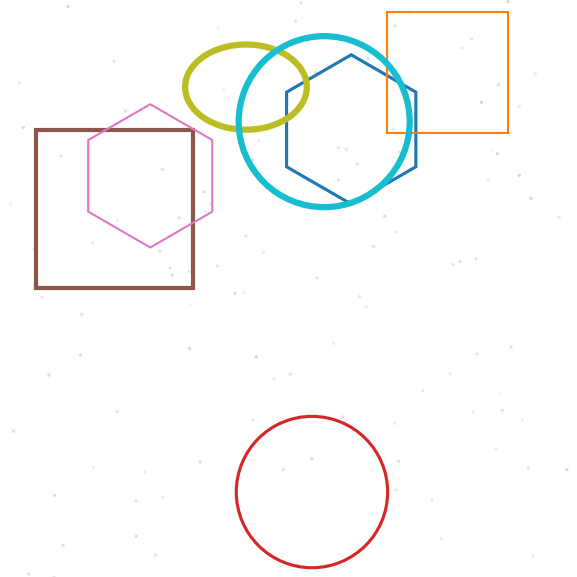[{"shape": "hexagon", "thickness": 1.5, "radius": 0.65, "center": [0.608, 0.775]}, {"shape": "square", "thickness": 1, "radius": 0.53, "center": [0.775, 0.873]}, {"shape": "circle", "thickness": 1.5, "radius": 0.66, "center": [0.54, 0.147]}, {"shape": "square", "thickness": 2, "radius": 0.68, "center": [0.198, 0.637]}, {"shape": "hexagon", "thickness": 1, "radius": 0.62, "center": [0.26, 0.695]}, {"shape": "oval", "thickness": 3, "radius": 0.53, "center": [0.426, 0.848]}, {"shape": "circle", "thickness": 3, "radius": 0.74, "center": [0.561, 0.788]}]